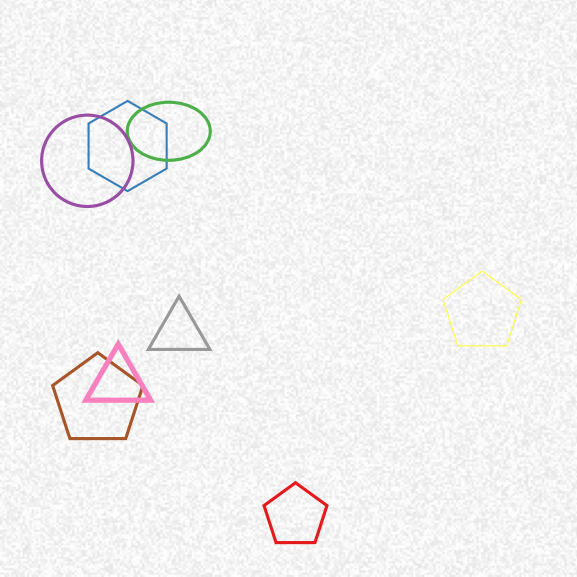[{"shape": "pentagon", "thickness": 1.5, "radius": 0.29, "center": [0.512, 0.106]}, {"shape": "hexagon", "thickness": 1, "radius": 0.39, "center": [0.221, 0.746]}, {"shape": "oval", "thickness": 1.5, "radius": 0.36, "center": [0.292, 0.772]}, {"shape": "circle", "thickness": 1.5, "radius": 0.4, "center": [0.151, 0.721]}, {"shape": "pentagon", "thickness": 0.5, "radius": 0.36, "center": [0.835, 0.458]}, {"shape": "pentagon", "thickness": 1.5, "radius": 0.41, "center": [0.169, 0.306]}, {"shape": "triangle", "thickness": 2.5, "radius": 0.32, "center": [0.205, 0.339]}, {"shape": "triangle", "thickness": 1.5, "radius": 0.31, "center": [0.31, 0.425]}]